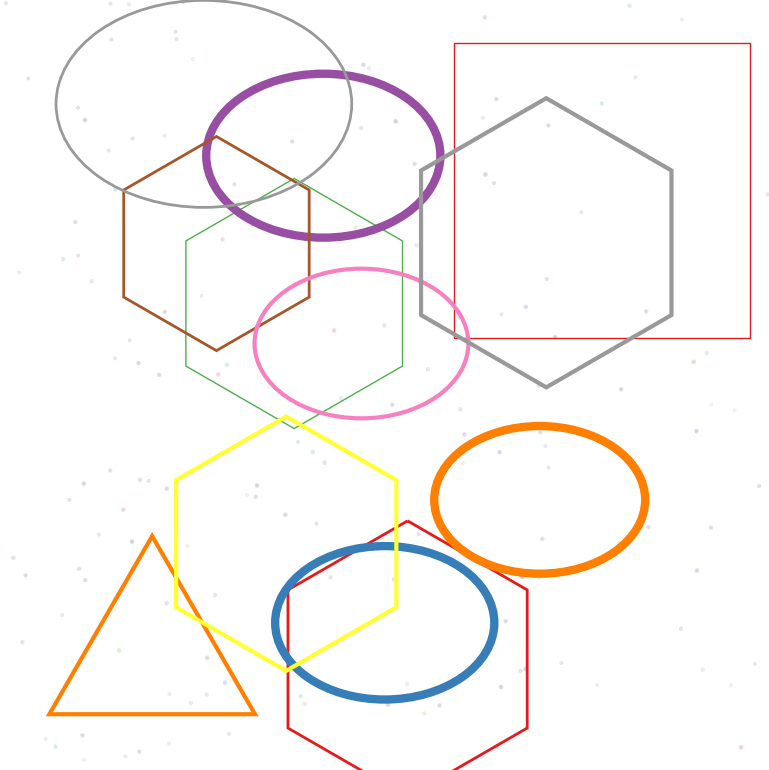[{"shape": "square", "thickness": 0.5, "radius": 0.96, "center": [0.782, 0.753]}, {"shape": "hexagon", "thickness": 1, "radius": 0.9, "center": [0.529, 0.144]}, {"shape": "oval", "thickness": 3, "radius": 0.71, "center": [0.5, 0.191]}, {"shape": "hexagon", "thickness": 0.5, "radius": 0.81, "center": [0.382, 0.606]}, {"shape": "oval", "thickness": 3, "radius": 0.76, "center": [0.42, 0.798]}, {"shape": "triangle", "thickness": 1.5, "radius": 0.77, "center": [0.198, 0.15]}, {"shape": "oval", "thickness": 3, "radius": 0.68, "center": [0.701, 0.351]}, {"shape": "hexagon", "thickness": 1.5, "radius": 0.83, "center": [0.372, 0.294]}, {"shape": "hexagon", "thickness": 1, "radius": 0.7, "center": [0.281, 0.684]}, {"shape": "oval", "thickness": 1.5, "radius": 0.69, "center": [0.469, 0.554]}, {"shape": "oval", "thickness": 1, "radius": 0.96, "center": [0.265, 0.865]}, {"shape": "hexagon", "thickness": 1.5, "radius": 0.94, "center": [0.709, 0.685]}]